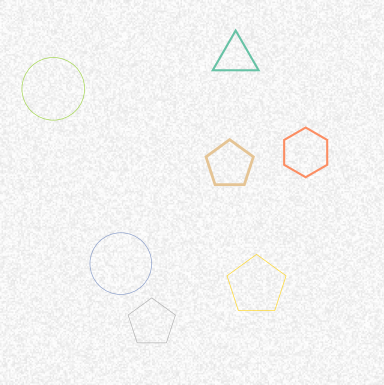[{"shape": "triangle", "thickness": 1.5, "radius": 0.34, "center": [0.612, 0.852]}, {"shape": "hexagon", "thickness": 1.5, "radius": 0.32, "center": [0.794, 0.604]}, {"shape": "circle", "thickness": 0.5, "radius": 0.4, "center": [0.314, 0.315]}, {"shape": "circle", "thickness": 0.5, "radius": 0.41, "center": [0.138, 0.769]}, {"shape": "pentagon", "thickness": 0.5, "radius": 0.4, "center": [0.666, 0.259]}, {"shape": "pentagon", "thickness": 2, "radius": 0.32, "center": [0.597, 0.573]}, {"shape": "pentagon", "thickness": 0.5, "radius": 0.32, "center": [0.394, 0.162]}]